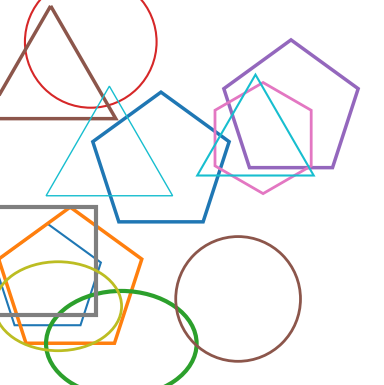[{"shape": "pentagon", "thickness": 2.5, "radius": 0.93, "center": [0.418, 0.574]}, {"shape": "pentagon", "thickness": 1.5, "radius": 0.73, "center": [0.123, 0.273]}, {"shape": "pentagon", "thickness": 2.5, "radius": 0.98, "center": [0.182, 0.267]}, {"shape": "oval", "thickness": 3, "radius": 0.98, "center": [0.315, 0.107]}, {"shape": "circle", "thickness": 1.5, "radius": 0.85, "center": [0.236, 0.891]}, {"shape": "pentagon", "thickness": 2.5, "radius": 0.92, "center": [0.756, 0.713]}, {"shape": "triangle", "thickness": 2.5, "radius": 0.98, "center": [0.132, 0.789]}, {"shape": "circle", "thickness": 2, "radius": 0.81, "center": [0.618, 0.224]}, {"shape": "hexagon", "thickness": 2, "radius": 0.72, "center": [0.683, 0.641]}, {"shape": "square", "thickness": 3, "radius": 0.7, "center": [0.109, 0.322]}, {"shape": "oval", "thickness": 2, "radius": 0.83, "center": [0.151, 0.205]}, {"shape": "triangle", "thickness": 1, "radius": 0.95, "center": [0.284, 0.586]}, {"shape": "triangle", "thickness": 1.5, "radius": 0.87, "center": [0.664, 0.631]}]